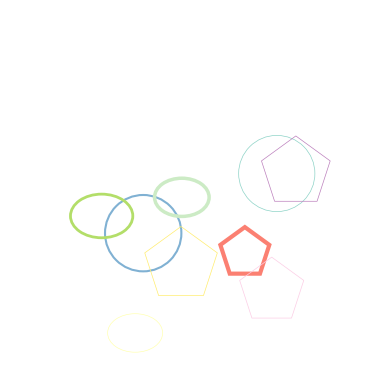[{"shape": "circle", "thickness": 0.5, "radius": 0.49, "center": [0.719, 0.549]}, {"shape": "oval", "thickness": 0.5, "radius": 0.36, "center": [0.351, 0.135]}, {"shape": "pentagon", "thickness": 3, "radius": 0.33, "center": [0.636, 0.343]}, {"shape": "circle", "thickness": 1.5, "radius": 0.5, "center": [0.372, 0.394]}, {"shape": "oval", "thickness": 2, "radius": 0.4, "center": [0.264, 0.439]}, {"shape": "pentagon", "thickness": 0.5, "radius": 0.44, "center": [0.706, 0.245]}, {"shape": "pentagon", "thickness": 0.5, "radius": 0.47, "center": [0.768, 0.553]}, {"shape": "oval", "thickness": 2.5, "radius": 0.35, "center": [0.472, 0.487]}, {"shape": "pentagon", "thickness": 0.5, "radius": 0.5, "center": [0.47, 0.313]}]